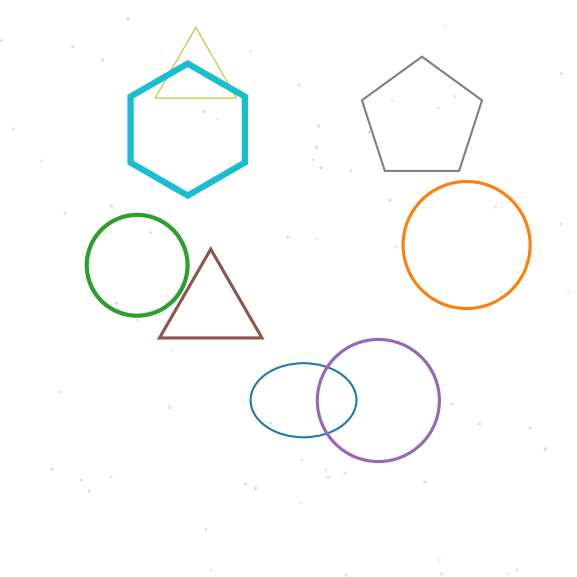[{"shape": "oval", "thickness": 1, "radius": 0.46, "center": [0.526, 0.306]}, {"shape": "circle", "thickness": 1.5, "radius": 0.55, "center": [0.808, 0.575]}, {"shape": "circle", "thickness": 2, "radius": 0.44, "center": [0.237, 0.54]}, {"shape": "circle", "thickness": 1.5, "radius": 0.53, "center": [0.655, 0.306]}, {"shape": "triangle", "thickness": 1.5, "radius": 0.51, "center": [0.365, 0.465]}, {"shape": "pentagon", "thickness": 1, "radius": 0.55, "center": [0.731, 0.792]}, {"shape": "triangle", "thickness": 0.5, "radius": 0.41, "center": [0.339, 0.87]}, {"shape": "hexagon", "thickness": 3, "radius": 0.57, "center": [0.325, 0.775]}]